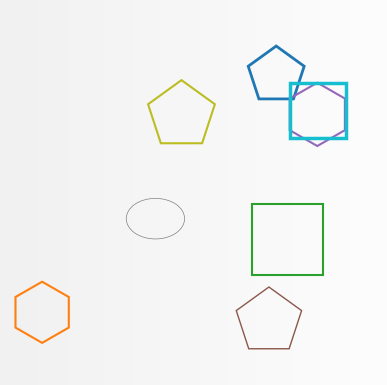[{"shape": "pentagon", "thickness": 2, "radius": 0.38, "center": [0.713, 0.805]}, {"shape": "hexagon", "thickness": 1.5, "radius": 0.4, "center": [0.109, 0.189]}, {"shape": "square", "thickness": 1.5, "radius": 0.46, "center": [0.743, 0.379]}, {"shape": "hexagon", "thickness": 1.5, "radius": 0.41, "center": [0.819, 0.703]}, {"shape": "pentagon", "thickness": 1, "radius": 0.44, "center": [0.694, 0.166]}, {"shape": "oval", "thickness": 0.5, "radius": 0.38, "center": [0.401, 0.432]}, {"shape": "pentagon", "thickness": 1.5, "radius": 0.45, "center": [0.468, 0.701]}, {"shape": "square", "thickness": 2.5, "radius": 0.36, "center": [0.82, 0.713]}]